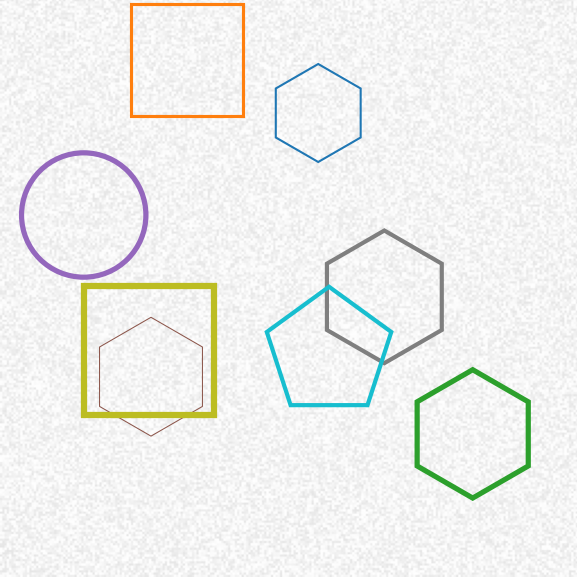[{"shape": "hexagon", "thickness": 1, "radius": 0.42, "center": [0.551, 0.803]}, {"shape": "square", "thickness": 1.5, "radius": 0.48, "center": [0.324, 0.896]}, {"shape": "hexagon", "thickness": 2.5, "radius": 0.56, "center": [0.819, 0.248]}, {"shape": "circle", "thickness": 2.5, "radius": 0.54, "center": [0.145, 0.627]}, {"shape": "hexagon", "thickness": 0.5, "radius": 0.51, "center": [0.261, 0.347]}, {"shape": "hexagon", "thickness": 2, "radius": 0.57, "center": [0.666, 0.485]}, {"shape": "square", "thickness": 3, "radius": 0.56, "center": [0.258, 0.392]}, {"shape": "pentagon", "thickness": 2, "radius": 0.57, "center": [0.57, 0.389]}]